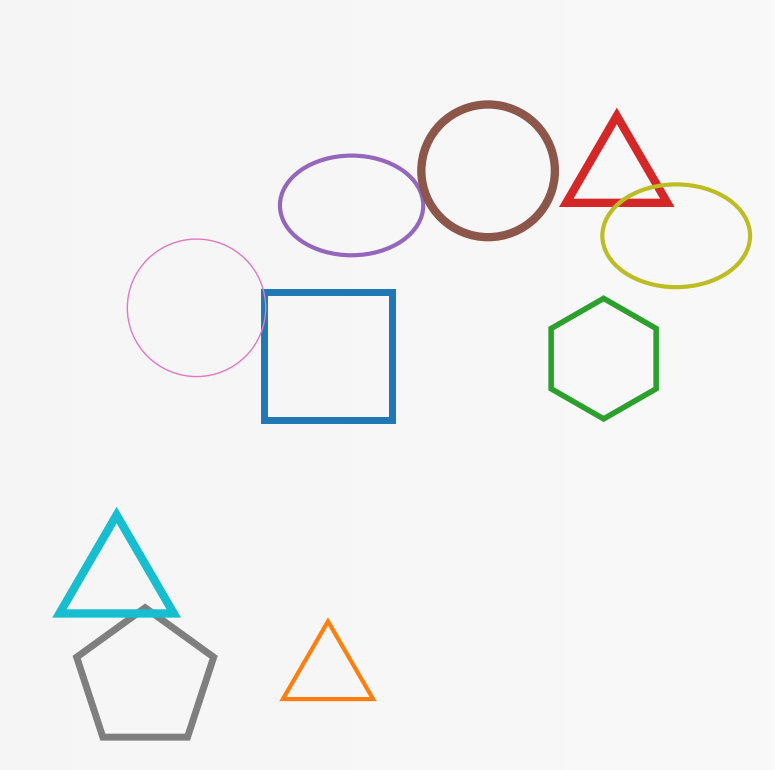[{"shape": "square", "thickness": 2.5, "radius": 0.41, "center": [0.423, 0.538]}, {"shape": "triangle", "thickness": 1.5, "radius": 0.34, "center": [0.423, 0.126]}, {"shape": "hexagon", "thickness": 2, "radius": 0.39, "center": [0.779, 0.534]}, {"shape": "triangle", "thickness": 3, "radius": 0.38, "center": [0.796, 0.774]}, {"shape": "oval", "thickness": 1.5, "radius": 0.46, "center": [0.454, 0.733]}, {"shape": "circle", "thickness": 3, "radius": 0.43, "center": [0.63, 0.778]}, {"shape": "circle", "thickness": 0.5, "radius": 0.45, "center": [0.254, 0.6]}, {"shape": "pentagon", "thickness": 2.5, "radius": 0.46, "center": [0.187, 0.118]}, {"shape": "oval", "thickness": 1.5, "radius": 0.48, "center": [0.873, 0.694]}, {"shape": "triangle", "thickness": 3, "radius": 0.43, "center": [0.15, 0.246]}]